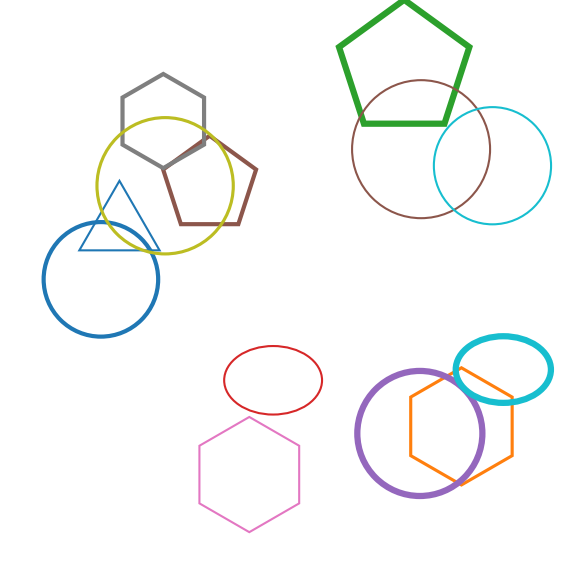[{"shape": "triangle", "thickness": 1, "radius": 0.4, "center": [0.207, 0.606]}, {"shape": "circle", "thickness": 2, "radius": 0.5, "center": [0.175, 0.515]}, {"shape": "hexagon", "thickness": 1.5, "radius": 0.51, "center": [0.799, 0.261]}, {"shape": "pentagon", "thickness": 3, "radius": 0.59, "center": [0.7, 0.881]}, {"shape": "oval", "thickness": 1, "radius": 0.42, "center": [0.473, 0.341]}, {"shape": "circle", "thickness": 3, "radius": 0.54, "center": [0.727, 0.249]}, {"shape": "pentagon", "thickness": 2, "radius": 0.42, "center": [0.363, 0.679]}, {"shape": "circle", "thickness": 1, "radius": 0.6, "center": [0.729, 0.741]}, {"shape": "hexagon", "thickness": 1, "radius": 0.5, "center": [0.432, 0.177]}, {"shape": "hexagon", "thickness": 2, "radius": 0.41, "center": [0.283, 0.789]}, {"shape": "circle", "thickness": 1.5, "radius": 0.59, "center": [0.286, 0.677]}, {"shape": "circle", "thickness": 1, "radius": 0.51, "center": [0.853, 0.712]}, {"shape": "oval", "thickness": 3, "radius": 0.41, "center": [0.872, 0.359]}]